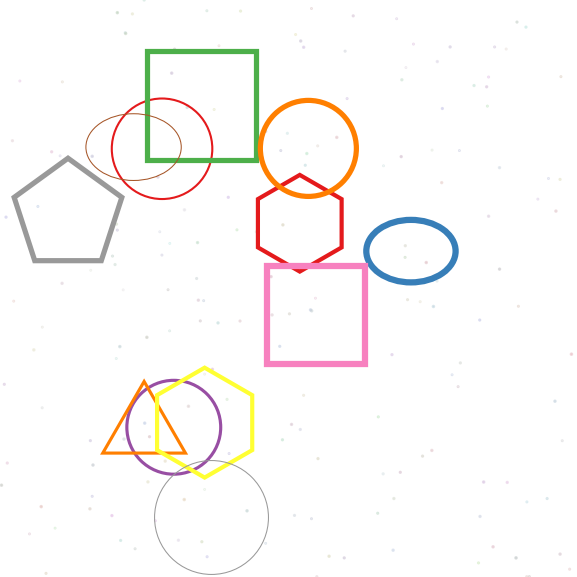[{"shape": "hexagon", "thickness": 2, "radius": 0.42, "center": [0.519, 0.613]}, {"shape": "circle", "thickness": 1, "radius": 0.44, "center": [0.281, 0.742]}, {"shape": "oval", "thickness": 3, "radius": 0.39, "center": [0.712, 0.564]}, {"shape": "square", "thickness": 2.5, "radius": 0.47, "center": [0.348, 0.817]}, {"shape": "circle", "thickness": 1.5, "radius": 0.41, "center": [0.301, 0.259]}, {"shape": "triangle", "thickness": 1.5, "radius": 0.41, "center": [0.25, 0.256]}, {"shape": "circle", "thickness": 2.5, "radius": 0.42, "center": [0.534, 0.742]}, {"shape": "hexagon", "thickness": 2, "radius": 0.48, "center": [0.354, 0.267]}, {"shape": "oval", "thickness": 0.5, "radius": 0.41, "center": [0.231, 0.744]}, {"shape": "square", "thickness": 3, "radius": 0.42, "center": [0.548, 0.454]}, {"shape": "pentagon", "thickness": 2.5, "radius": 0.49, "center": [0.118, 0.627]}, {"shape": "circle", "thickness": 0.5, "radius": 0.49, "center": [0.366, 0.103]}]